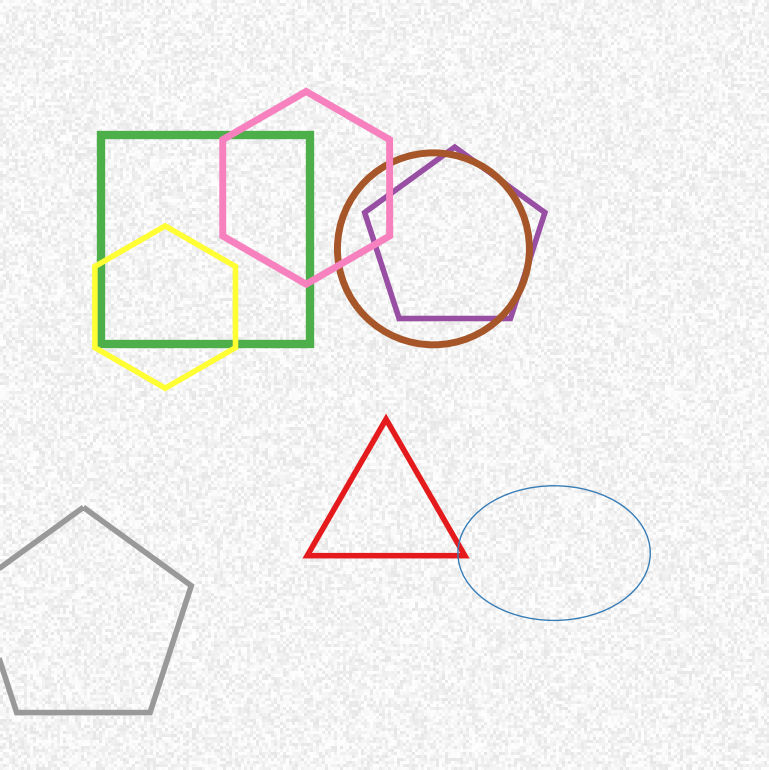[{"shape": "triangle", "thickness": 2, "radius": 0.59, "center": [0.501, 0.337]}, {"shape": "oval", "thickness": 0.5, "radius": 0.62, "center": [0.72, 0.282]}, {"shape": "square", "thickness": 3, "radius": 0.68, "center": [0.267, 0.689]}, {"shape": "pentagon", "thickness": 2, "radius": 0.62, "center": [0.591, 0.686]}, {"shape": "hexagon", "thickness": 2, "radius": 0.53, "center": [0.215, 0.601]}, {"shape": "circle", "thickness": 2.5, "radius": 0.62, "center": [0.563, 0.677]}, {"shape": "hexagon", "thickness": 2.5, "radius": 0.63, "center": [0.398, 0.756]}, {"shape": "pentagon", "thickness": 2, "radius": 0.74, "center": [0.108, 0.194]}]